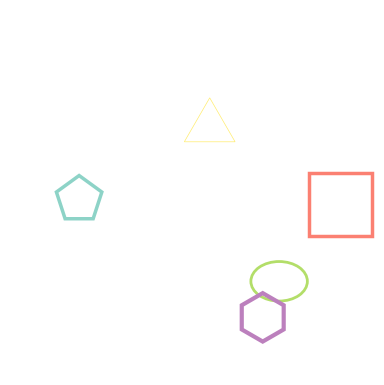[{"shape": "pentagon", "thickness": 2.5, "radius": 0.31, "center": [0.206, 0.482]}, {"shape": "square", "thickness": 2.5, "radius": 0.41, "center": [0.885, 0.469]}, {"shape": "oval", "thickness": 2, "radius": 0.37, "center": [0.725, 0.269]}, {"shape": "hexagon", "thickness": 3, "radius": 0.31, "center": [0.682, 0.176]}, {"shape": "triangle", "thickness": 0.5, "radius": 0.38, "center": [0.545, 0.67]}]